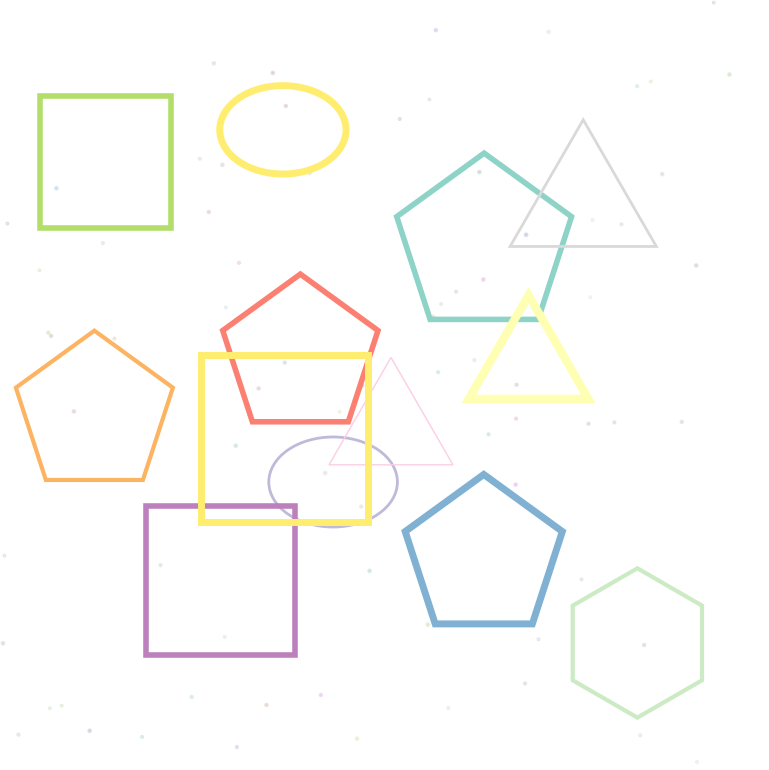[{"shape": "pentagon", "thickness": 2, "radius": 0.6, "center": [0.629, 0.682]}, {"shape": "triangle", "thickness": 3, "radius": 0.45, "center": [0.686, 0.527]}, {"shape": "oval", "thickness": 1, "radius": 0.42, "center": [0.433, 0.374]}, {"shape": "pentagon", "thickness": 2, "radius": 0.53, "center": [0.39, 0.538]}, {"shape": "pentagon", "thickness": 2.5, "radius": 0.54, "center": [0.628, 0.277]}, {"shape": "pentagon", "thickness": 1.5, "radius": 0.54, "center": [0.123, 0.463]}, {"shape": "square", "thickness": 2, "radius": 0.43, "center": [0.137, 0.79]}, {"shape": "triangle", "thickness": 0.5, "radius": 0.46, "center": [0.508, 0.443]}, {"shape": "triangle", "thickness": 1, "radius": 0.55, "center": [0.757, 0.735]}, {"shape": "square", "thickness": 2, "radius": 0.48, "center": [0.287, 0.246]}, {"shape": "hexagon", "thickness": 1.5, "radius": 0.48, "center": [0.828, 0.165]}, {"shape": "oval", "thickness": 2.5, "radius": 0.41, "center": [0.367, 0.831]}, {"shape": "square", "thickness": 2.5, "radius": 0.54, "center": [0.369, 0.43]}]